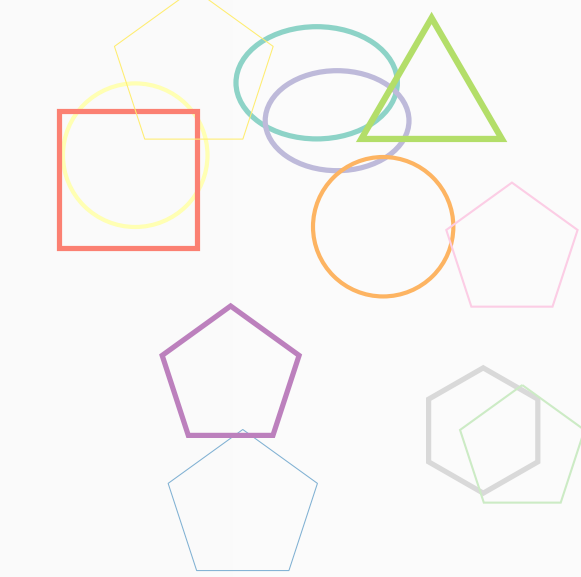[{"shape": "oval", "thickness": 2.5, "radius": 0.69, "center": [0.545, 0.856]}, {"shape": "circle", "thickness": 2, "radius": 0.62, "center": [0.233, 0.73]}, {"shape": "oval", "thickness": 2.5, "radius": 0.62, "center": [0.58, 0.79]}, {"shape": "square", "thickness": 2.5, "radius": 0.59, "center": [0.219, 0.689]}, {"shape": "pentagon", "thickness": 0.5, "radius": 0.68, "center": [0.418, 0.12]}, {"shape": "circle", "thickness": 2, "radius": 0.6, "center": [0.659, 0.607]}, {"shape": "triangle", "thickness": 3, "radius": 0.7, "center": [0.743, 0.828]}, {"shape": "pentagon", "thickness": 1, "radius": 0.59, "center": [0.881, 0.564]}, {"shape": "hexagon", "thickness": 2.5, "radius": 0.54, "center": [0.831, 0.254]}, {"shape": "pentagon", "thickness": 2.5, "radius": 0.62, "center": [0.397, 0.345]}, {"shape": "pentagon", "thickness": 1, "radius": 0.56, "center": [0.899, 0.22]}, {"shape": "pentagon", "thickness": 0.5, "radius": 0.72, "center": [0.333, 0.874]}]